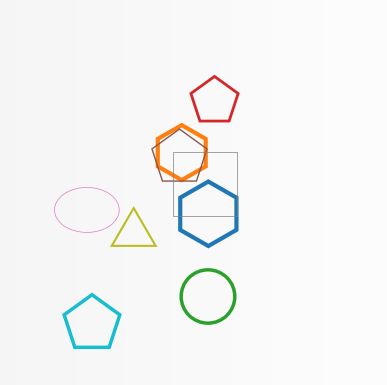[{"shape": "hexagon", "thickness": 3, "radius": 0.42, "center": [0.538, 0.445]}, {"shape": "hexagon", "thickness": 3, "radius": 0.36, "center": [0.469, 0.604]}, {"shape": "circle", "thickness": 2.5, "radius": 0.35, "center": [0.537, 0.23]}, {"shape": "pentagon", "thickness": 2, "radius": 0.32, "center": [0.554, 0.737]}, {"shape": "pentagon", "thickness": 1, "radius": 0.37, "center": [0.463, 0.59]}, {"shape": "oval", "thickness": 0.5, "radius": 0.42, "center": [0.224, 0.455]}, {"shape": "square", "thickness": 0.5, "radius": 0.41, "center": [0.529, 0.522]}, {"shape": "triangle", "thickness": 1.5, "radius": 0.33, "center": [0.345, 0.394]}, {"shape": "pentagon", "thickness": 2.5, "radius": 0.38, "center": [0.237, 0.159]}]